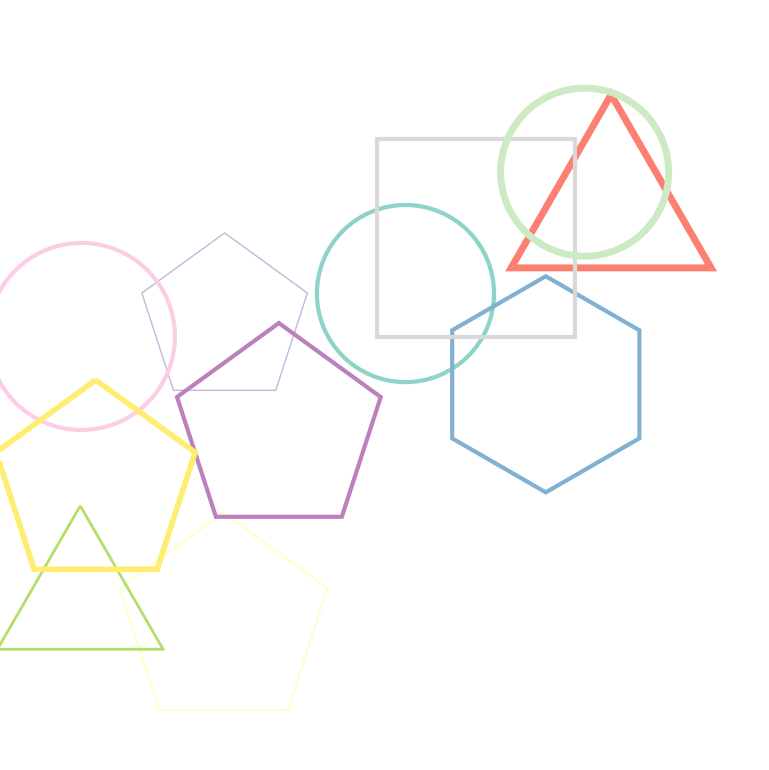[{"shape": "circle", "thickness": 1.5, "radius": 0.58, "center": [0.527, 0.619]}, {"shape": "pentagon", "thickness": 0.5, "radius": 0.71, "center": [0.29, 0.192]}, {"shape": "pentagon", "thickness": 0.5, "radius": 0.56, "center": [0.292, 0.585]}, {"shape": "triangle", "thickness": 2.5, "radius": 0.75, "center": [0.794, 0.727]}, {"shape": "hexagon", "thickness": 1.5, "radius": 0.7, "center": [0.709, 0.501]}, {"shape": "triangle", "thickness": 1, "radius": 0.62, "center": [0.104, 0.219]}, {"shape": "circle", "thickness": 1.5, "radius": 0.61, "center": [0.106, 0.563]}, {"shape": "square", "thickness": 1.5, "radius": 0.64, "center": [0.618, 0.691]}, {"shape": "pentagon", "thickness": 1.5, "radius": 0.7, "center": [0.362, 0.441]}, {"shape": "circle", "thickness": 2.5, "radius": 0.55, "center": [0.759, 0.776]}, {"shape": "pentagon", "thickness": 2, "radius": 0.68, "center": [0.124, 0.371]}]